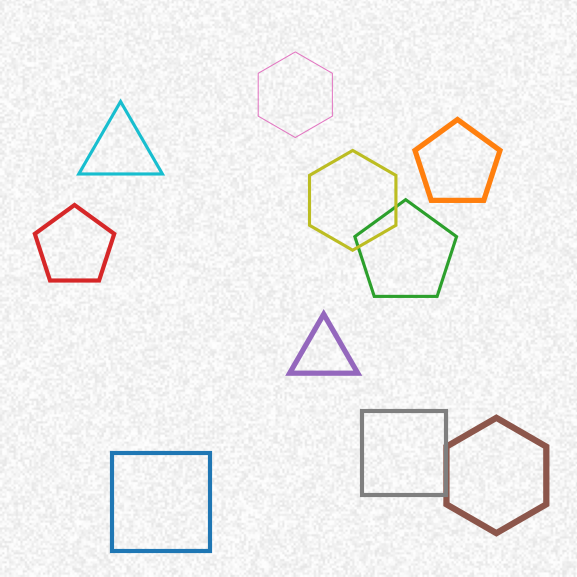[{"shape": "square", "thickness": 2, "radius": 0.42, "center": [0.279, 0.13]}, {"shape": "pentagon", "thickness": 2.5, "radius": 0.39, "center": [0.792, 0.715]}, {"shape": "pentagon", "thickness": 1.5, "radius": 0.46, "center": [0.702, 0.561]}, {"shape": "pentagon", "thickness": 2, "radius": 0.36, "center": [0.129, 0.572]}, {"shape": "triangle", "thickness": 2.5, "radius": 0.34, "center": [0.561, 0.387]}, {"shape": "hexagon", "thickness": 3, "radius": 0.5, "center": [0.86, 0.176]}, {"shape": "hexagon", "thickness": 0.5, "radius": 0.37, "center": [0.511, 0.835]}, {"shape": "square", "thickness": 2, "radius": 0.36, "center": [0.7, 0.215]}, {"shape": "hexagon", "thickness": 1.5, "radius": 0.43, "center": [0.611, 0.652]}, {"shape": "triangle", "thickness": 1.5, "radius": 0.42, "center": [0.209, 0.74]}]